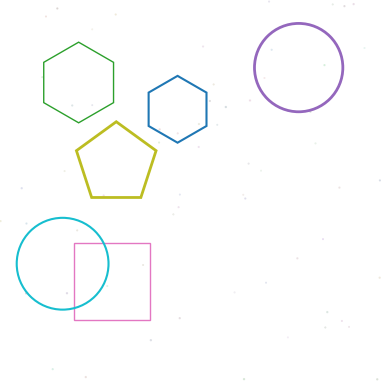[{"shape": "hexagon", "thickness": 1.5, "radius": 0.43, "center": [0.461, 0.716]}, {"shape": "hexagon", "thickness": 1, "radius": 0.52, "center": [0.204, 0.786]}, {"shape": "circle", "thickness": 2, "radius": 0.57, "center": [0.776, 0.824]}, {"shape": "square", "thickness": 1, "radius": 0.5, "center": [0.291, 0.269]}, {"shape": "pentagon", "thickness": 2, "radius": 0.54, "center": [0.302, 0.575]}, {"shape": "circle", "thickness": 1.5, "radius": 0.6, "center": [0.163, 0.315]}]